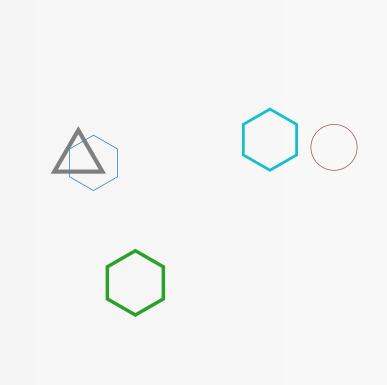[{"shape": "hexagon", "thickness": 0.5, "radius": 0.36, "center": [0.241, 0.577]}, {"shape": "hexagon", "thickness": 2.5, "radius": 0.42, "center": [0.349, 0.265]}, {"shape": "circle", "thickness": 0.5, "radius": 0.3, "center": [0.862, 0.617]}, {"shape": "triangle", "thickness": 3, "radius": 0.36, "center": [0.202, 0.59]}, {"shape": "hexagon", "thickness": 2, "radius": 0.4, "center": [0.697, 0.637]}]